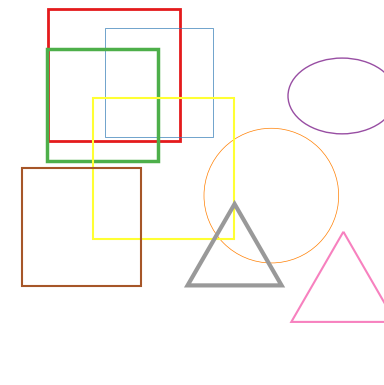[{"shape": "square", "thickness": 2, "radius": 0.85, "center": [0.296, 0.804]}, {"shape": "square", "thickness": 0.5, "radius": 0.7, "center": [0.412, 0.786]}, {"shape": "square", "thickness": 2.5, "radius": 0.72, "center": [0.267, 0.727]}, {"shape": "oval", "thickness": 1, "radius": 0.7, "center": [0.889, 0.751]}, {"shape": "circle", "thickness": 0.5, "radius": 0.87, "center": [0.705, 0.492]}, {"shape": "square", "thickness": 1.5, "radius": 0.92, "center": [0.425, 0.563]}, {"shape": "square", "thickness": 1.5, "radius": 0.77, "center": [0.212, 0.411]}, {"shape": "triangle", "thickness": 1.5, "radius": 0.78, "center": [0.892, 0.242]}, {"shape": "triangle", "thickness": 3, "radius": 0.7, "center": [0.609, 0.329]}]